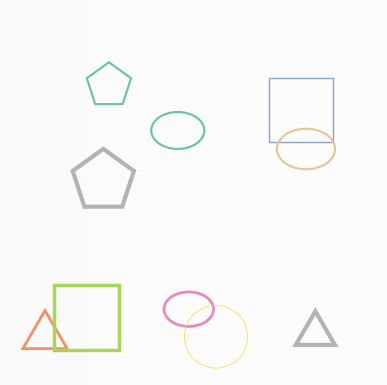[{"shape": "pentagon", "thickness": 1.5, "radius": 0.3, "center": [0.281, 0.778]}, {"shape": "oval", "thickness": 1.5, "radius": 0.34, "center": [0.459, 0.661]}, {"shape": "triangle", "thickness": 2, "radius": 0.33, "center": [0.116, 0.128]}, {"shape": "square", "thickness": 1, "radius": 0.41, "center": [0.778, 0.714]}, {"shape": "oval", "thickness": 2, "radius": 0.32, "center": [0.487, 0.197]}, {"shape": "square", "thickness": 2.5, "radius": 0.42, "center": [0.224, 0.176]}, {"shape": "circle", "thickness": 0.5, "radius": 0.41, "center": [0.557, 0.125]}, {"shape": "oval", "thickness": 1.5, "radius": 0.38, "center": [0.79, 0.613]}, {"shape": "pentagon", "thickness": 3, "radius": 0.42, "center": [0.267, 0.53]}, {"shape": "triangle", "thickness": 3, "radius": 0.29, "center": [0.814, 0.133]}]